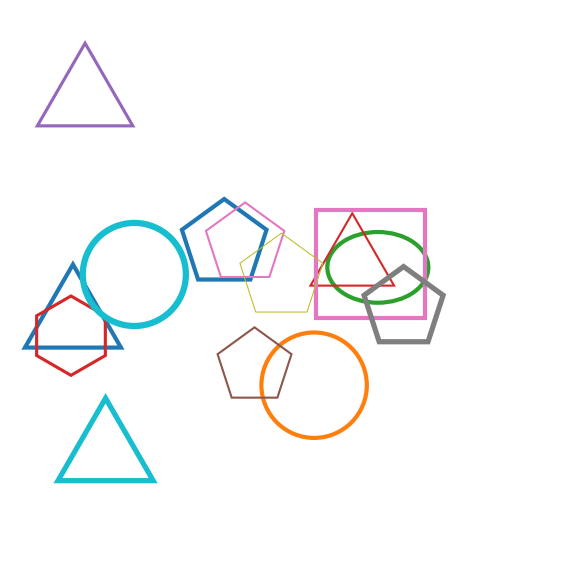[{"shape": "pentagon", "thickness": 2, "radius": 0.39, "center": [0.388, 0.577]}, {"shape": "triangle", "thickness": 2, "radius": 0.48, "center": [0.126, 0.445]}, {"shape": "circle", "thickness": 2, "radius": 0.46, "center": [0.544, 0.332]}, {"shape": "oval", "thickness": 2, "radius": 0.44, "center": [0.654, 0.536]}, {"shape": "hexagon", "thickness": 1.5, "radius": 0.34, "center": [0.123, 0.418]}, {"shape": "triangle", "thickness": 1, "radius": 0.42, "center": [0.61, 0.546]}, {"shape": "triangle", "thickness": 1.5, "radius": 0.48, "center": [0.147, 0.829]}, {"shape": "pentagon", "thickness": 1, "radius": 0.34, "center": [0.441, 0.365]}, {"shape": "square", "thickness": 2, "radius": 0.47, "center": [0.641, 0.542]}, {"shape": "pentagon", "thickness": 1, "radius": 0.36, "center": [0.424, 0.577]}, {"shape": "pentagon", "thickness": 2.5, "radius": 0.36, "center": [0.699, 0.466]}, {"shape": "pentagon", "thickness": 0.5, "radius": 0.38, "center": [0.487, 0.52]}, {"shape": "triangle", "thickness": 2.5, "radius": 0.48, "center": [0.183, 0.214]}, {"shape": "circle", "thickness": 3, "radius": 0.45, "center": [0.233, 0.524]}]